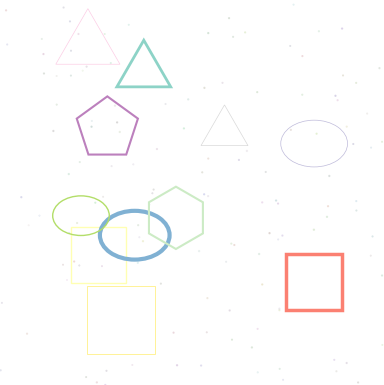[{"shape": "triangle", "thickness": 2, "radius": 0.4, "center": [0.373, 0.815]}, {"shape": "square", "thickness": 1, "radius": 0.36, "center": [0.256, 0.337]}, {"shape": "oval", "thickness": 0.5, "radius": 0.43, "center": [0.816, 0.627]}, {"shape": "square", "thickness": 2.5, "radius": 0.36, "center": [0.816, 0.267]}, {"shape": "oval", "thickness": 3, "radius": 0.45, "center": [0.35, 0.389]}, {"shape": "oval", "thickness": 1, "radius": 0.37, "center": [0.21, 0.44]}, {"shape": "triangle", "thickness": 0.5, "radius": 0.48, "center": [0.228, 0.881]}, {"shape": "triangle", "thickness": 0.5, "radius": 0.35, "center": [0.583, 0.657]}, {"shape": "pentagon", "thickness": 1.5, "radius": 0.42, "center": [0.279, 0.666]}, {"shape": "hexagon", "thickness": 1.5, "radius": 0.4, "center": [0.457, 0.434]}, {"shape": "square", "thickness": 0.5, "radius": 0.44, "center": [0.314, 0.169]}]